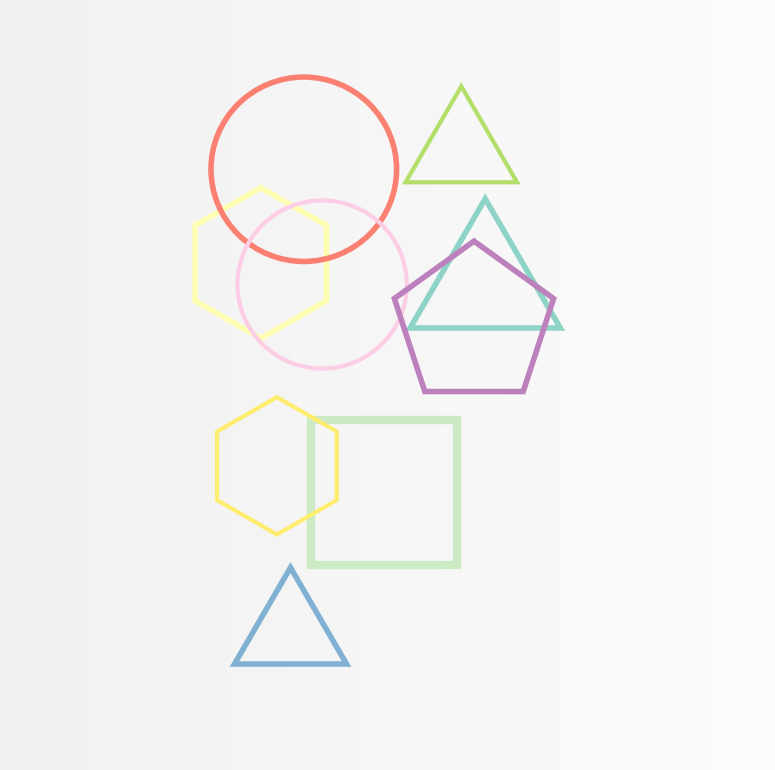[{"shape": "triangle", "thickness": 2, "radius": 0.56, "center": [0.626, 0.63]}, {"shape": "hexagon", "thickness": 2, "radius": 0.49, "center": [0.337, 0.658]}, {"shape": "circle", "thickness": 2, "radius": 0.6, "center": [0.392, 0.78]}, {"shape": "triangle", "thickness": 2, "radius": 0.42, "center": [0.375, 0.179]}, {"shape": "triangle", "thickness": 1.5, "radius": 0.42, "center": [0.595, 0.805]}, {"shape": "circle", "thickness": 1.5, "radius": 0.55, "center": [0.416, 0.631]}, {"shape": "pentagon", "thickness": 2, "radius": 0.54, "center": [0.612, 0.579]}, {"shape": "square", "thickness": 3, "radius": 0.47, "center": [0.496, 0.361]}, {"shape": "hexagon", "thickness": 1.5, "radius": 0.45, "center": [0.357, 0.395]}]